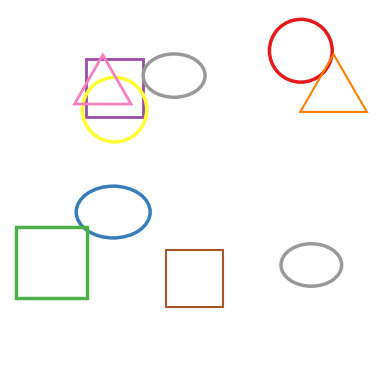[{"shape": "circle", "thickness": 2.5, "radius": 0.41, "center": [0.781, 0.868]}, {"shape": "oval", "thickness": 2.5, "radius": 0.48, "center": [0.294, 0.449]}, {"shape": "square", "thickness": 2.5, "radius": 0.46, "center": [0.134, 0.319]}, {"shape": "square", "thickness": 2, "radius": 0.37, "center": [0.298, 0.771]}, {"shape": "triangle", "thickness": 1.5, "radius": 0.5, "center": [0.866, 0.759]}, {"shape": "circle", "thickness": 2.5, "radius": 0.42, "center": [0.298, 0.715]}, {"shape": "square", "thickness": 1.5, "radius": 0.37, "center": [0.505, 0.278]}, {"shape": "triangle", "thickness": 2, "radius": 0.42, "center": [0.267, 0.772]}, {"shape": "oval", "thickness": 2.5, "radius": 0.4, "center": [0.452, 0.804]}, {"shape": "oval", "thickness": 2.5, "radius": 0.39, "center": [0.809, 0.312]}]